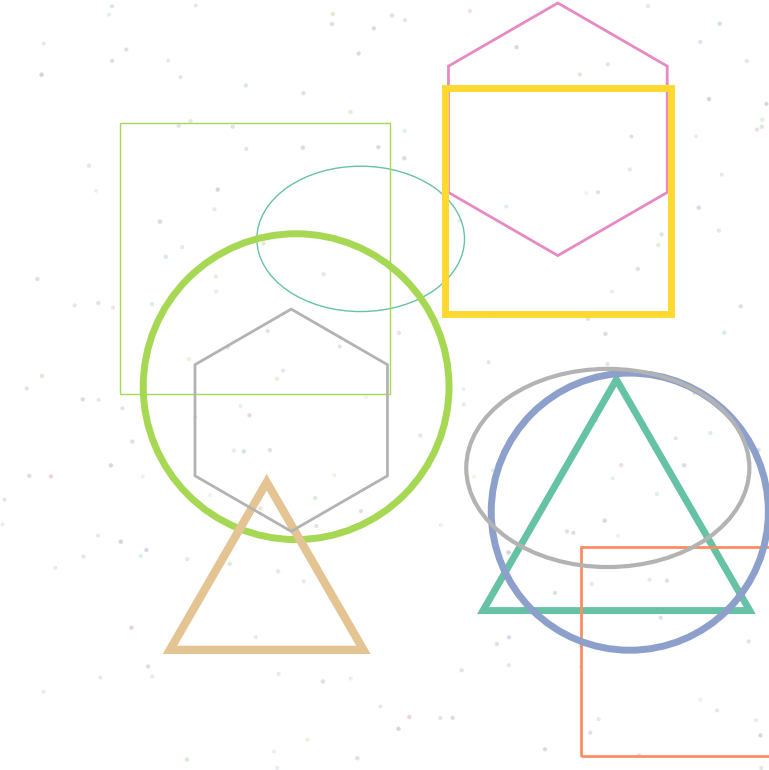[{"shape": "oval", "thickness": 0.5, "radius": 0.67, "center": [0.468, 0.69]}, {"shape": "triangle", "thickness": 2.5, "radius": 1.0, "center": [0.801, 0.307]}, {"shape": "square", "thickness": 1, "radius": 0.68, "center": [0.89, 0.153]}, {"shape": "circle", "thickness": 2.5, "radius": 0.9, "center": [0.818, 0.335]}, {"shape": "hexagon", "thickness": 1, "radius": 0.82, "center": [0.724, 0.832]}, {"shape": "square", "thickness": 0.5, "radius": 0.88, "center": [0.331, 0.664]}, {"shape": "circle", "thickness": 2.5, "radius": 0.99, "center": [0.385, 0.498]}, {"shape": "square", "thickness": 2.5, "radius": 0.73, "center": [0.725, 0.739]}, {"shape": "triangle", "thickness": 3, "radius": 0.73, "center": [0.346, 0.229]}, {"shape": "oval", "thickness": 1.5, "radius": 0.92, "center": [0.789, 0.392]}, {"shape": "hexagon", "thickness": 1, "radius": 0.72, "center": [0.378, 0.454]}]